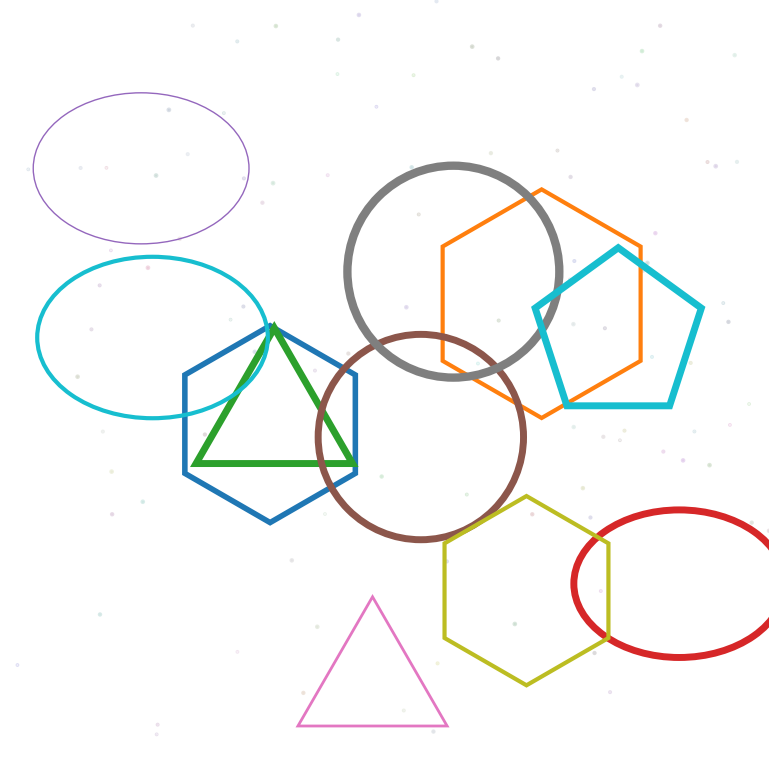[{"shape": "hexagon", "thickness": 2, "radius": 0.64, "center": [0.351, 0.449]}, {"shape": "hexagon", "thickness": 1.5, "radius": 0.74, "center": [0.703, 0.606]}, {"shape": "triangle", "thickness": 2.5, "radius": 0.59, "center": [0.356, 0.457]}, {"shape": "oval", "thickness": 2.5, "radius": 0.68, "center": [0.882, 0.242]}, {"shape": "oval", "thickness": 0.5, "radius": 0.7, "center": [0.183, 0.781]}, {"shape": "circle", "thickness": 2.5, "radius": 0.67, "center": [0.547, 0.432]}, {"shape": "triangle", "thickness": 1, "radius": 0.56, "center": [0.484, 0.113]}, {"shape": "circle", "thickness": 3, "radius": 0.69, "center": [0.589, 0.647]}, {"shape": "hexagon", "thickness": 1.5, "radius": 0.61, "center": [0.684, 0.233]}, {"shape": "oval", "thickness": 1.5, "radius": 0.75, "center": [0.198, 0.562]}, {"shape": "pentagon", "thickness": 2.5, "radius": 0.57, "center": [0.803, 0.565]}]